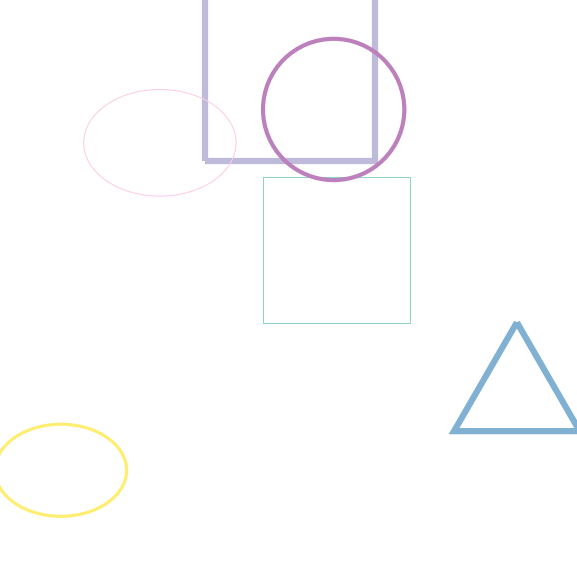[{"shape": "square", "thickness": 0.5, "radius": 0.63, "center": [0.583, 0.566]}, {"shape": "square", "thickness": 3, "radius": 0.74, "center": [0.502, 0.867]}, {"shape": "triangle", "thickness": 3, "radius": 0.63, "center": [0.895, 0.315]}, {"shape": "oval", "thickness": 0.5, "radius": 0.66, "center": [0.277, 0.752]}, {"shape": "circle", "thickness": 2, "radius": 0.61, "center": [0.578, 0.81]}, {"shape": "oval", "thickness": 1.5, "radius": 0.57, "center": [0.105, 0.185]}]